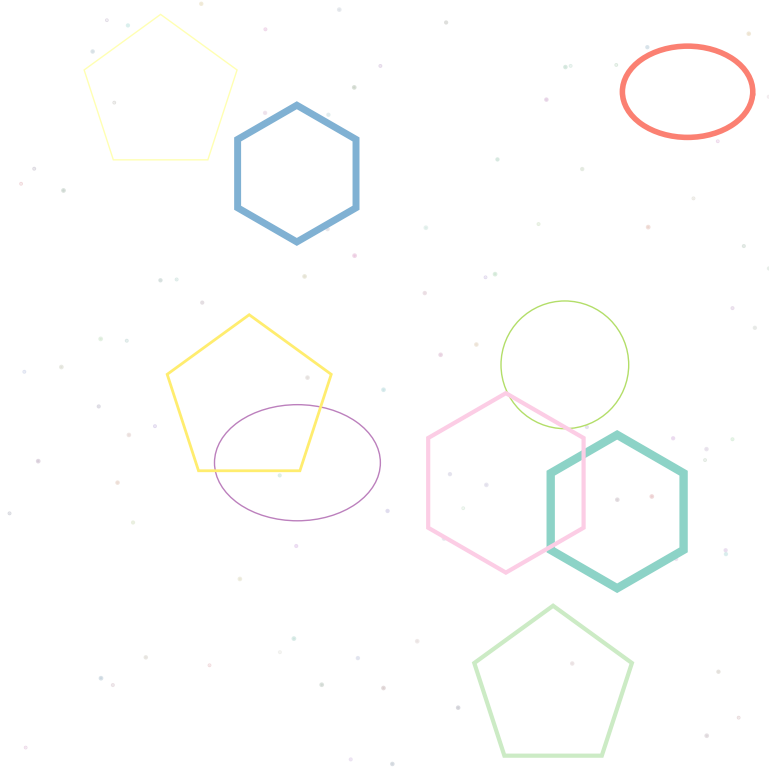[{"shape": "hexagon", "thickness": 3, "radius": 0.5, "center": [0.801, 0.336]}, {"shape": "pentagon", "thickness": 0.5, "radius": 0.52, "center": [0.209, 0.877]}, {"shape": "oval", "thickness": 2, "radius": 0.42, "center": [0.893, 0.881]}, {"shape": "hexagon", "thickness": 2.5, "radius": 0.44, "center": [0.385, 0.775]}, {"shape": "circle", "thickness": 0.5, "radius": 0.41, "center": [0.734, 0.526]}, {"shape": "hexagon", "thickness": 1.5, "radius": 0.58, "center": [0.657, 0.373]}, {"shape": "oval", "thickness": 0.5, "radius": 0.54, "center": [0.386, 0.399]}, {"shape": "pentagon", "thickness": 1.5, "radius": 0.54, "center": [0.718, 0.106]}, {"shape": "pentagon", "thickness": 1, "radius": 0.56, "center": [0.324, 0.479]}]